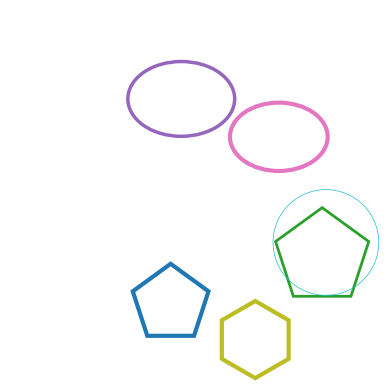[{"shape": "pentagon", "thickness": 3, "radius": 0.52, "center": [0.443, 0.211]}, {"shape": "pentagon", "thickness": 2, "radius": 0.64, "center": [0.837, 0.333]}, {"shape": "oval", "thickness": 2.5, "radius": 0.69, "center": [0.471, 0.743]}, {"shape": "oval", "thickness": 3, "radius": 0.63, "center": [0.724, 0.645]}, {"shape": "hexagon", "thickness": 3, "radius": 0.5, "center": [0.663, 0.118]}, {"shape": "circle", "thickness": 0.5, "radius": 0.69, "center": [0.847, 0.37]}]